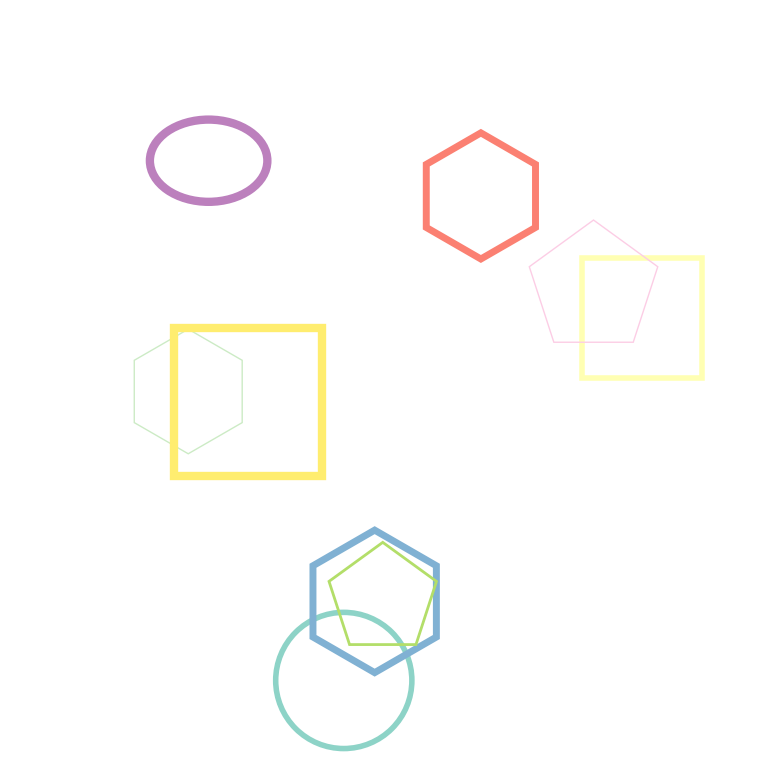[{"shape": "circle", "thickness": 2, "radius": 0.44, "center": [0.446, 0.116]}, {"shape": "square", "thickness": 2, "radius": 0.39, "center": [0.834, 0.587]}, {"shape": "hexagon", "thickness": 2.5, "radius": 0.41, "center": [0.625, 0.746]}, {"shape": "hexagon", "thickness": 2.5, "radius": 0.46, "center": [0.487, 0.219]}, {"shape": "pentagon", "thickness": 1, "radius": 0.37, "center": [0.497, 0.222]}, {"shape": "pentagon", "thickness": 0.5, "radius": 0.44, "center": [0.771, 0.627]}, {"shape": "oval", "thickness": 3, "radius": 0.38, "center": [0.271, 0.791]}, {"shape": "hexagon", "thickness": 0.5, "radius": 0.4, "center": [0.244, 0.492]}, {"shape": "square", "thickness": 3, "radius": 0.48, "center": [0.322, 0.478]}]